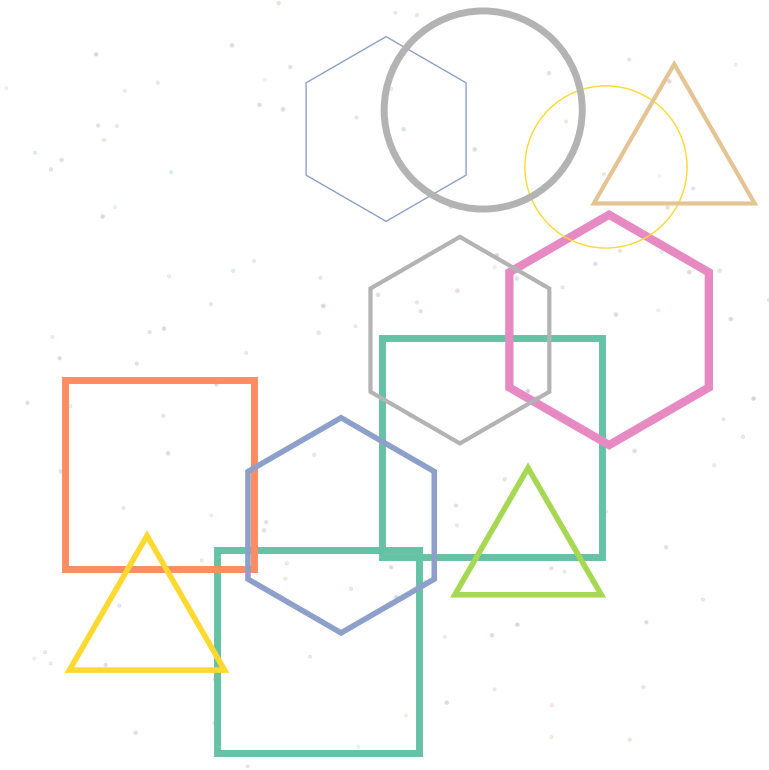[{"shape": "square", "thickness": 2.5, "radius": 0.66, "center": [0.413, 0.154]}, {"shape": "square", "thickness": 2.5, "radius": 0.71, "center": [0.639, 0.419]}, {"shape": "square", "thickness": 2.5, "radius": 0.61, "center": [0.207, 0.384]}, {"shape": "hexagon", "thickness": 0.5, "radius": 0.6, "center": [0.501, 0.832]}, {"shape": "hexagon", "thickness": 2, "radius": 0.7, "center": [0.443, 0.318]}, {"shape": "hexagon", "thickness": 3, "radius": 0.75, "center": [0.791, 0.572]}, {"shape": "triangle", "thickness": 2, "radius": 0.55, "center": [0.686, 0.282]}, {"shape": "triangle", "thickness": 2, "radius": 0.58, "center": [0.191, 0.188]}, {"shape": "circle", "thickness": 0.5, "radius": 0.53, "center": [0.787, 0.783]}, {"shape": "triangle", "thickness": 1.5, "radius": 0.6, "center": [0.876, 0.796]}, {"shape": "circle", "thickness": 2.5, "radius": 0.64, "center": [0.628, 0.857]}, {"shape": "hexagon", "thickness": 1.5, "radius": 0.67, "center": [0.597, 0.558]}]